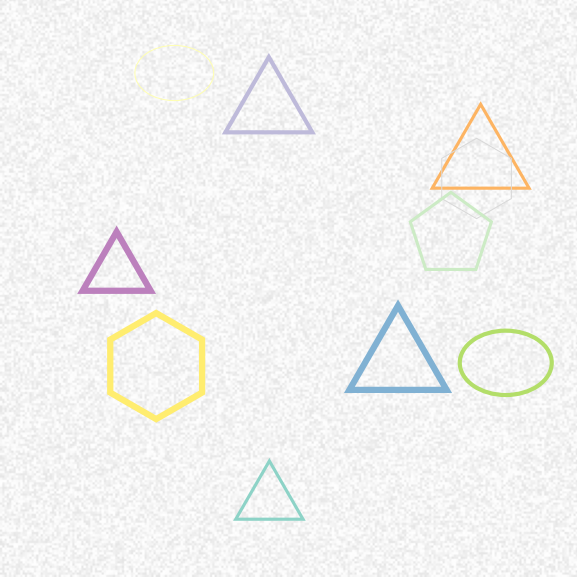[{"shape": "triangle", "thickness": 1.5, "radius": 0.34, "center": [0.466, 0.134]}, {"shape": "oval", "thickness": 0.5, "radius": 0.34, "center": [0.302, 0.873]}, {"shape": "triangle", "thickness": 2, "radius": 0.43, "center": [0.466, 0.813]}, {"shape": "triangle", "thickness": 3, "radius": 0.49, "center": [0.689, 0.373]}, {"shape": "triangle", "thickness": 1.5, "radius": 0.48, "center": [0.832, 0.722]}, {"shape": "oval", "thickness": 2, "radius": 0.4, "center": [0.876, 0.371]}, {"shape": "hexagon", "thickness": 0.5, "radius": 0.35, "center": [0.825, 0.69]}, {"shape": "triangle", "thickness": 3, "radius": 0.34, "center": [0.202, 0.53]}, {"shape": "pentagon", "thickness": 1.5, "radius": 0.37, "center": [0.781, 0.592]}, {"shape": "hexagon", "thickness": 3, "radius": 0.46, "center": [0.27, 0.365]}]